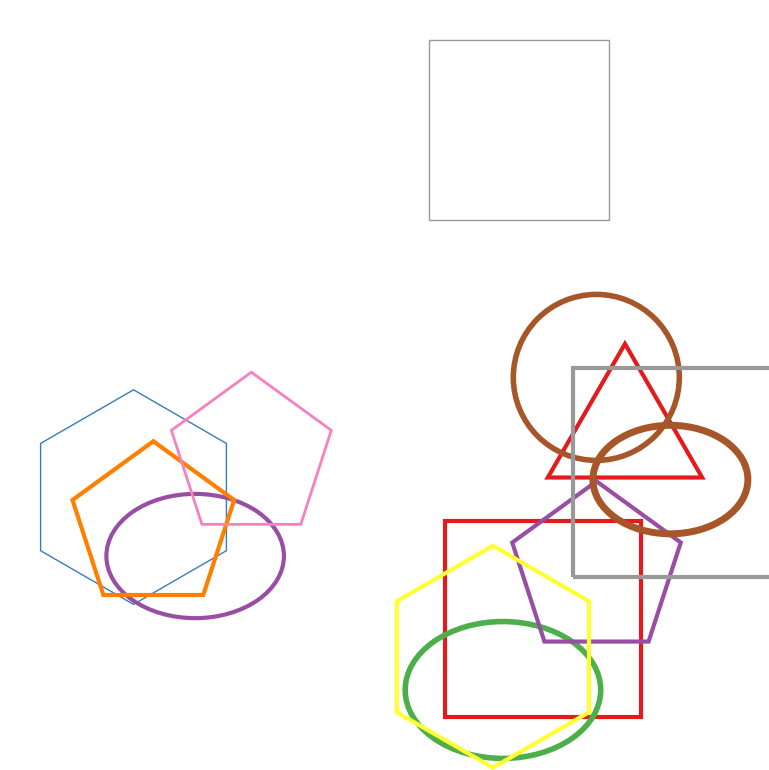[{"shape": "square", "thickness": 1.5, "radius": 0.64, "center": [0.705, 0.196]}, {"shape": "triangle", "thickness": 1.5, "radius": 0.58, "center": [0.812, 0.438]}, {"shape": "hexagon", "thickness": 0.5, "radius": 0.7, "center": [0.173, 0.354]}, {"shape": "oval", "thickness": 2, "radius": 0.63, "center": [0.653, 0.104]}, {"shape": "pentagon", "thickness": 1.5, "radius": 0.58, "center": [0.775, 0.26]}, {"shape": "oval", "thickness": 1.5, "radius": 0.58, "center": [0.253, 0.278]}, {"shape": "pentagon", "thickness": 1.5, "radius": 0.55, "center": [0.199, 0.317]}, {"shape": "hexagon", "thickness": 1.5, "radius": 0.72, "center": [0.64, 0.147]}, {"shape": "circle", "thickness": 2, "radius": 0.54, "center": [0.774, 0.51]}, {"shape": "oval", "thickness": 2.5, "radius": 0.5, "center": [0.871, 0.377]}, {"shape": "pentagon", "thickness": 1, "radius": 0.55, "center": [0.326, 0.407]}, {"shape": "square", "thickness": 1.5, "radius": 0.68, "center": [0.88, 0.386]}, {"shape": "square", "thickness": 0.5, "radius": 0.58, "center": [0.674, 0.831]}]